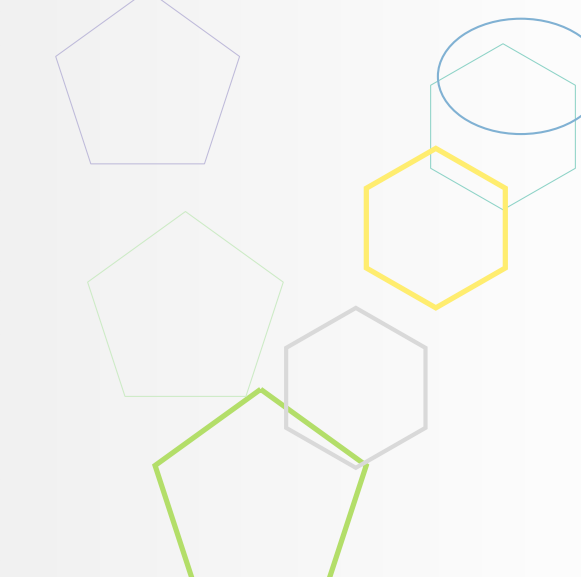[{"shape": "hexagon", "thickness": 0.5, "radius": 0.72, "center": [0.865, 0.78]}, {"shape": "pentagon", "thickness": 0.5, "radius": 0.83, "center": [0.254, 0.85]}, {"shape": "oval", "thickness": 1, "radius": 0.71, "center": [0.896, 0.867]}, {"shape": "pentagon", "thickness": 2.5, "radius": 0.95, "center": [0.448, 0.134]}, {"shape": "hexagon", "thickness": 2, "radius": 0.69, "center": [0.612, 0.328]}, {"shape": "pentagon", "thickness": 0.5, "radius": 0.88, "center": [0.319, 0.456]}, {"shape": "hexagon", "thickness": 2.5, "radius": 0.69, "center": [0.75, 0.604]}]